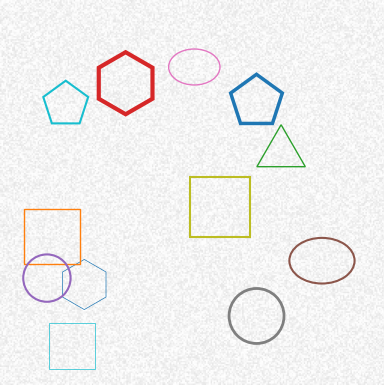[{"shape": "hexagon", "thickness": 0.5, "radius": 0.33, "center": [0.219, 0.261]}, {"shape": "pentagon", "thickness": 2.5, "radius": 0.35, "center": [0.666, 0.736]}, {"shape": "square", "thickness": 1, "radius": 0.36, "center": [0.135, 0.387]}, {"shape": "triangle", "thickness": 1, "radius": 0.36, "center": [0.73, 0.603]}, {"shape": "hexagon", "thickness": 3, "radius": 0.4, "center": [0.326, 0.784]}, {"shape": "circle", "thickness": 1.5, "radius": 0.31, "center": [0.122, 0.278]}, {"shape": "oval", "thickness": 1.5, "radius": 0.42, "center": [0.836, 0.323]}, {"shape": "oval", "thickness": 1, "radius": 0.33, "center": [0.505, 0.826]}, {"shape": "circle", "thickness": 2, "radius": 0.36, "center": [0.666, 0.179]}, {"shape": "square", "thickness": 1.5, "radius": 0.39, "center": [0.572, 0.462]}, {"shape": "pentagon", "thickness": 1.5, "radius": 0.31, "center": [0.171, 0.729]}, {"shape": "square", "thickness": 0.5, "radius": 0.3, "center": [0.187, 0.101]}]